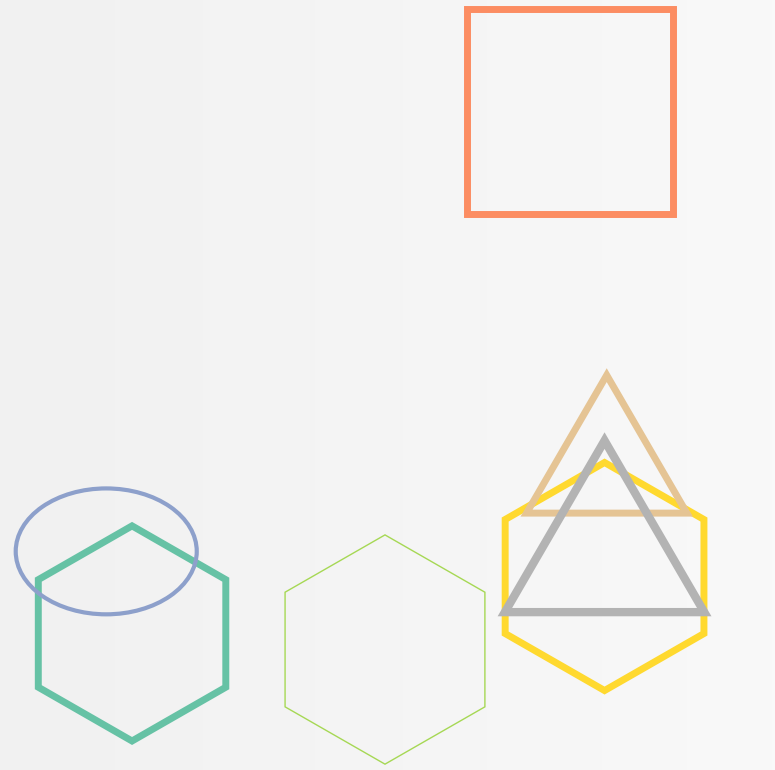[{"shape": "hexagon", "thickness": 2.5, "radius": 0.7, "center": [0.17, 0.177]}, {"shape": "square", "thickness": 2.5, "radius": 0.67, "center": [0.735, 0.855]}, {"shape": "oval", "thickness": 1.5, "radius": 0.58, "center": [0.137, 0.284]}, {"shape": "hexagon", "thickness": 0.5, "radius": 0.74, "center": [0.497, 0.156]}, {"shape": "hexagon", "thickness": 2.5, "radius": 0.74, "center": [0.78, 0.251]}, {"shape": "triangle", "thickness": 2.5, "radius": 0.6, "center": [0.783, 0.393]}, {"shape": "triangle", "thickness": 3, "radius": 0.74, "center": [0.78, 0.279]}]